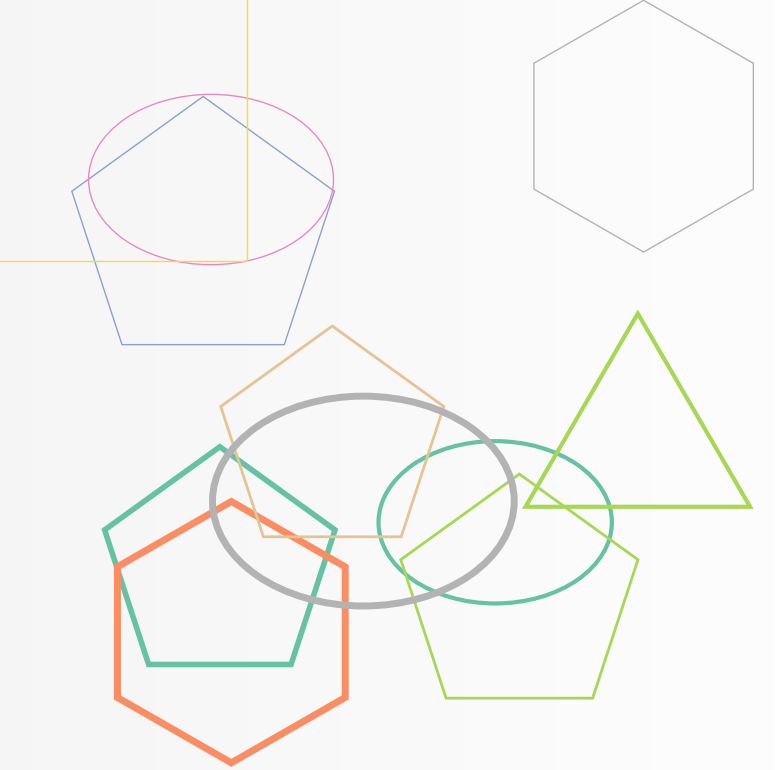[{"shape": "oval", "thickness": 1.5, "radius": 0.75, "center": [0.639, 0.322]}, {"shape": "pentagon", "thickness": 2, "radius": 0.78, "center": [0.284, 0.263]}, {"shape": "hexagon", "thickness": 2.5, "radius": 0.85, "center": [0.298, 0.179]}, {"shape": "pentagon", "thickness": 0.5, "radius": 0.89, "center": [0.262, 0.697]}, {"shape": "oval", "thickness": 0.5, "radius": 0.79, "center": [0.272, 0.767]}, {"shape": "pentagon", "thickness": 1, "radius": 0.8, "center": [0.67, 0.223]}, {"shape": "triangle", "thickness": 1.5, "radius": 0.84, "center": [0.823, 0.425]}, {"shape": "square", "thickness": 0.5, "radius": 0.93, "center": [0.133, 0.847]}, {"shape": "pentagon", "thickness": 1, "radius": 0.76, "center": [0.429, 0.425]}, {"shape": "oval", "thickness": 2.5, "radius": 0.97, "center": [0.469, 0.349]}, {"shape": "hexagon", "thickness": 0.5, "radius": 0.82, "center": [0.83, 0.836]}]